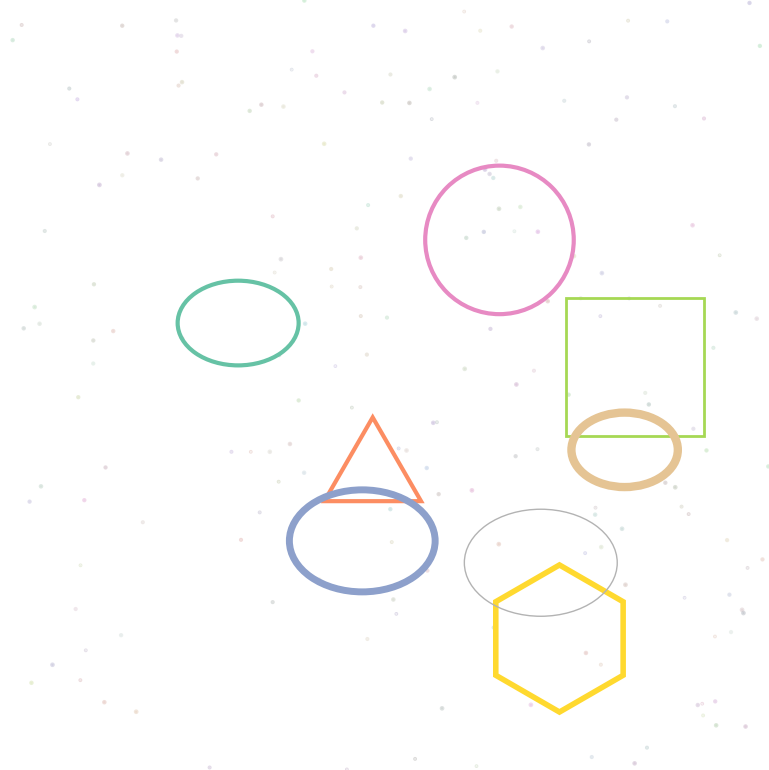[{"shape": "oval", "thickness": 1.5, "radius": 0.39, "center": [0.309, 0.58]}, {"shape": "triangle", "thickness": 1.5, "radius": 0.36, "center": [0.484, 0.385]}, {"shape": "oval", "thickness": 2.5, "radius": 0.47, "center": [0.47, 0.298]}, {"shape": "circle", "thickness": 1.5, "radius": 0.48, "center": [0.649, 0.688]}, {"shape": "square", "thickness": 1, "radius": 0.45, "center": [0.825, 0.524]}, {"shape": "hexagon", "thickness": 2, "radius": 0.48, "center": [0.727, 0.171]}, {"shape": "oval", "thickness": 3, "radius": 0.35, "center": [0.811, 0.416]}, {"shape": "oval", "thickness": 0.5, "radius": 0.5, "center": [0.702, 0.269]}]